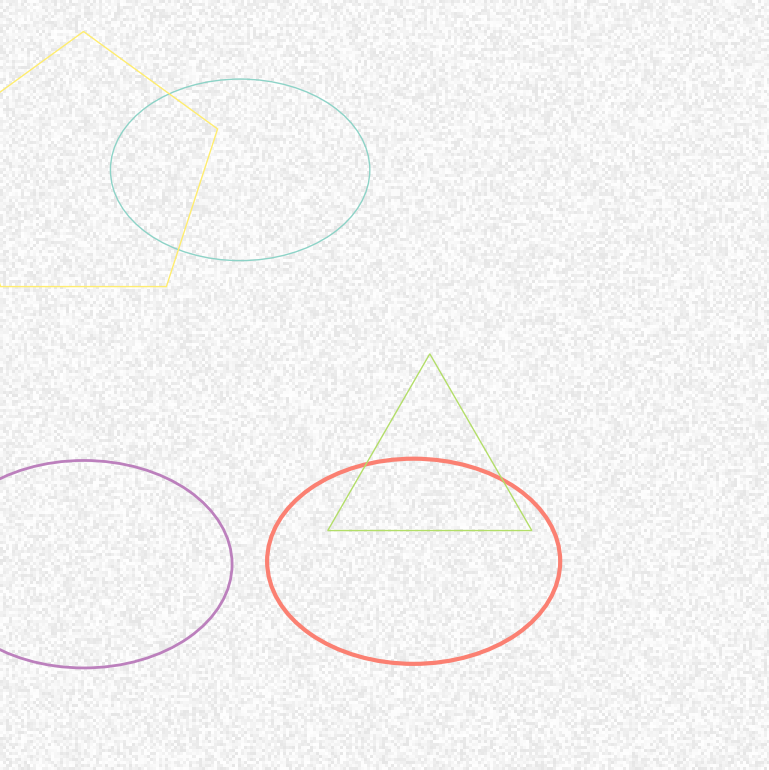[{"shape": "oval", "thickness": 0.5, "radius": 0.84, "center": [0.312, 0.779]}, {"shape": "oval", "thickness": 1.5, "radius": 0.95, "center": [0.537, 0.271]}, {"shape": "triangle", "thickness": 0.5, "radius": 0.77, "center": [0.558, 0.387]}, {"shape": "oval", "thickness": 1, "radius": 0.96, "center": [0.109, 0.267]}, {"shape": "pentagon", "thickness": 0.5, "radius": 0.92, "center": [0.108, 0.776]}]